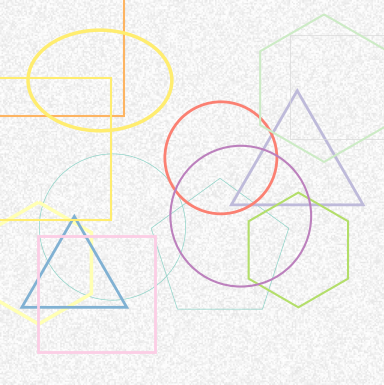[{"shape": "pentagon", "thickness": 0.5, "radius": 0.94, "center": [0.571, 0.349]}, {"shape": "circle", "thickness": 0.5, "radius": 0.95, "center": [0.292, 0.41]}, {"shape": "hexagon", "thickness": 2.5, "radius": 0.79, "center": [0.1, 0.317]}, {"shape": "triangle", "thickness": 2, "radius": 0.99, "center": [0.772, 0.567]}, {"shape": "circle", "thickness": 2, "radius": 0.73, "center": [0.574, 0.59]}, {"shape": "triangle", "thickness": 2, "radius": 0.79, "center": [0.193, 0.28]}, {"shape": "square", "thickness": 1.5, "radius": 0.91, "center": [0.14, 0.88]}, {"shape": "hexagon", "thickness": 1.5, "radius": 0.75, "center": [0.775, 0.351]}, {"shape": "square", "thickness": 2, "radius": 0.75, "center": [0.251, 0.237]}, {"shape": "square", "thickness": 0.5, "radius": 0.68, "center": [0.89, 0.775]}, {"shape": "circle", "thickness": 1.5, "radius": 0.91, "center": [0.625, 0.439]}, {"shape": "hexagon", "thickness": 1.5, "radius": 0.96, "center": [0.842, 0.771]}, {"shape": "oval", "thickness": 2.5, "radius": 0.93, "center": [0.26, 0.791]}, {"shape": "square", "thickness": 1.5, "radius": 0.92, "center": [0.104, 0.613]}]